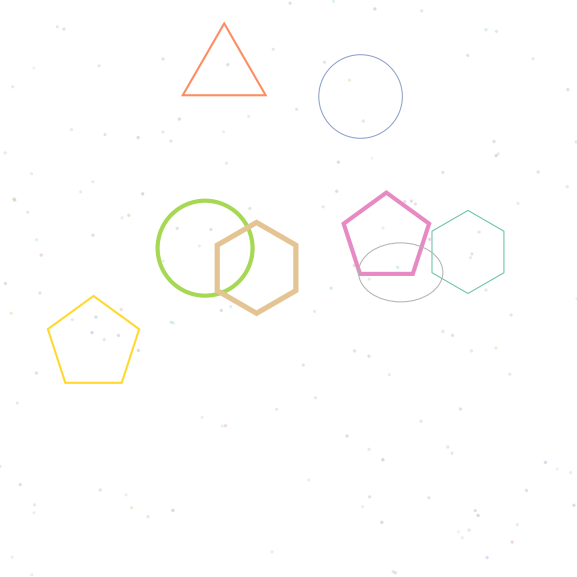[{"shape": "hexagon", "thickness": 0.5, "radius": 0.36, "center": [0.81, 0.563]}, {"shape": "triangle", "thickness": 1, "radius": 0.41, "center": [0.388, 0.876]}, {"shape": "circle", "thickness": 0.5, "radius": 0.36, "center": [0.624, 0.832]}, {"shape": "pentagon", "thickness": 2, "radius": 0.39, "center": [0.669, 0.588]}, {"shape": "circle", "thickness": 2, "radius": 0.41, "center": [0.355, 0.569]}, {"shape": "pentagon", "thickness": 1, "radius": 0.42, "center": [0.162, 0.403]}, {"shape": "hexagon", "thickness": 2.5, "radius": 0.39, "center": [0.444, 0.535]}, {"shape": "oval", "thickness": 0.5, "radius": 0.36, "center": [0.694, 0.527]}]